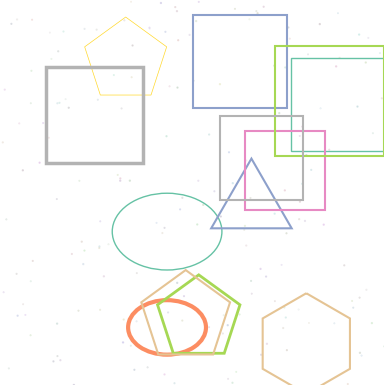[{"shape": "square", "thickness": 1, "radius": 0.6, "center": [0.876, 0.728]}, {"shape": "oval", "thickness": 1, "radius": 0.71, "center": [0.434, 0.398]}, {"shape": "oval", "thickness": 3, "radius": 0.51, "center": [0.434, 0.15]}, {"shape": "triangle", "thickness": 1.5, "radius": 0.6, "center": [0.653, 0.467]}, {"shape": "square", "thickness": 1.5, "radius": 0.6, "center": [0.623, 0.841]}, {"shape": "square", "thickness": 1.5, "radius": 0.52, "center": [0.74, 0.558]}, {"shape": "square", "thickness": 1.5, "radius": 0.71, "center": [0.855, 0.738]}, {"shape": "pentagon", "thickness": 2, "radius": 0.56, "center": [0.516, 0.173]}, {"shape": "pentagon", "thickness": 0.5, "radius": 0.56, "center": [0.326, 0.844]}, {"shape": "hexagon", "thickness": 1.5, "radius": 0.65, "center": [0.796, 0.107]}, {"shape": "pentagon", "thickness": 1.5, "radius": 0.61, "center": [0.482, 0.177]}, {"shape": "square", "thickness": 2.5, "radius": 0.63, "center": [0.245, 0.701]}, {"shape": "square", "thickness": 1.5, "radius": 0.54, "center": [0.679, 0.59]}]